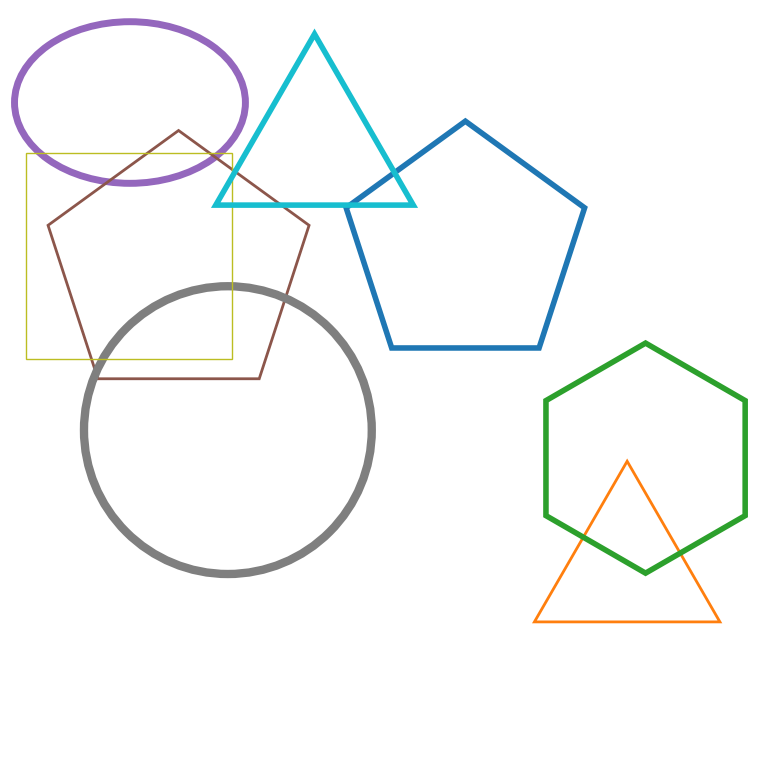[{"shape": "pentagon", "thickness": 2, "radius": 0.81, "center": [0.604, 0.68]}, {"shape": "triangle", "thickness": 1, "radius": 0.7, "center": [0.814, 0.262]}, {"shape": "hexagon", "thickness": 2, "radius": 0.75, "center": [0.838, 0.405]}, {"shape": "oval", "thickness": 2.5, "radius": 0.75, "center": [0.169, 0.867]}, {"shape": "pentagon", "thickness": 1, "radius": 0.89, "center": [0.232, 0.652]}, {"shape": "circle", "thickness": 3, "radius": 0.93, "center": [0.296, 0.441]}, {"shape": "square", "thickness": 0.5, "radius": 0.67, "center": [0.168, 0.668]}, {"shape": "triangle", "thickness": 2, "radius": 0.74, "center": [0.408, 0.808]}]